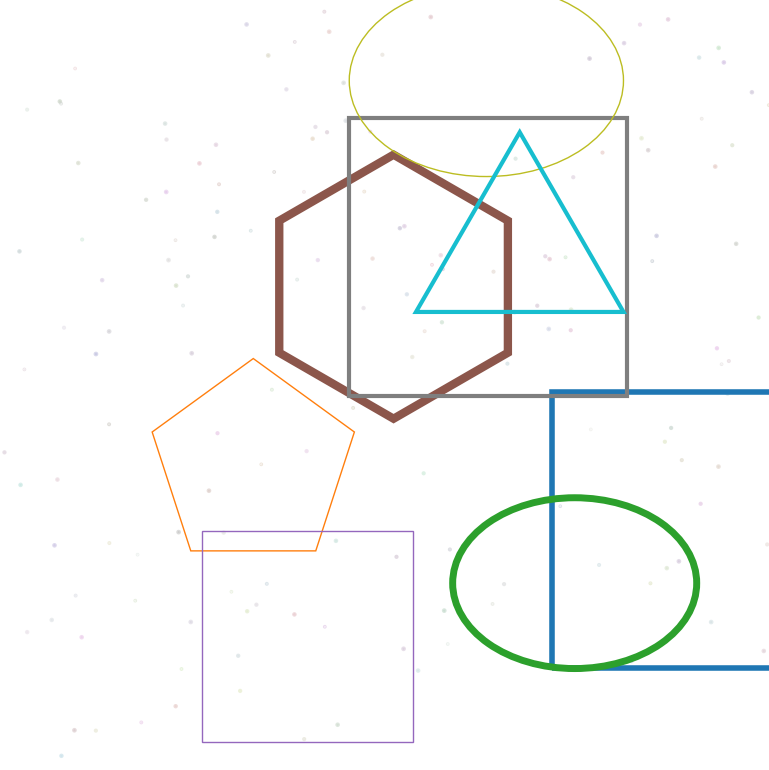[{"shape": "square", "thickness": 2, "radius": 0.89, "center": [0.896, 0.311]}, {"shape": "pentagon", "thickness": 0.5, "radius": 0.69, "center": [0.329, 0.396]}, {"shape": "oval", "thickness": 2.5, "radius": 0.79, "center": [0.746, 0.243]}, {"shape": "square", "thickness": 0.5, "radius": 0.68, "center": [0.399, 0.174]}, {"shape": "hexagon", "thickness": 3, "radius": 0.86, "center": [0.511, 0.628]}, {"shape": "square", "thickness": 1.5, "radius": 0.9, "center": [0.633, 0.666]}, {"shape": "oval", "thickness": 0.5, "radius": 0.89, "center": [0.632, 0.895]}, {"shape": "triangle", "thickness": 1.5, "radius": 0.78, "center": [0.675, 0.673]}]